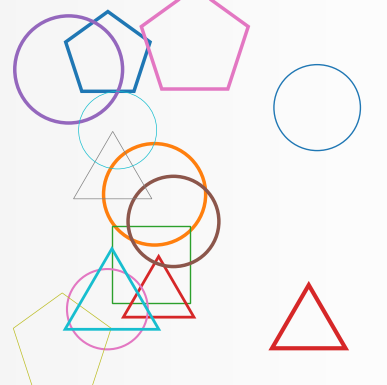[{"shape": "pentagon", "thickness": 2.5, "radius": 0.57, "center": [0.278, 0.855]}, {"shape": "circle", "thickness": 1, "radius": 0.56, "center": [0.819, 0.72]}, {"shape": "circle", "thickness": 2.5, "radius": 0.66, "center": [0.399, 0.495]}, {"shape": "square", "thickness": 1, "radius": 0.5, "center": [0.39, 0.313]}, {"shape": "triangle", "thickness": 3, "radius": 0.55, "center": [0.797, 0.15]}, {"shape": "triangle", "thickness": 2, "radius": 0.53, "center": [0.409, 0.229]}, {"shape": "circle", "thickness": 2.5, "radius": 0.7, "center": [0.177, 0.82]}, {"shape": "circle", "thickness": 2.5, "radius": 0.59, "center": [0.448, 0.425]}, {"shape": "circle", "thickness": 1.5, "radius": 0.52, "center": [0.277, 0.197]}, {"shape": "pentagon", "thickness": 2.5, "radius": 0.73, "center": [0.503, 0.886]}, {"shape": "triangle", "thickness": 0.5, "radius": 0.58, "center": [0.291, 0.542]}, {"shape": "pentagon", "thickness": 0.5, "radius": 0.66, "center": [0.161, 0.106]}, {"shape": "circle", "thickness": 0.5, "radius": 0.5, "center": [0.304, 0.662]}, {"shape": "triangle", "thickness": 2, "radius": 0.7, "center": [0.289, 0.214]}]